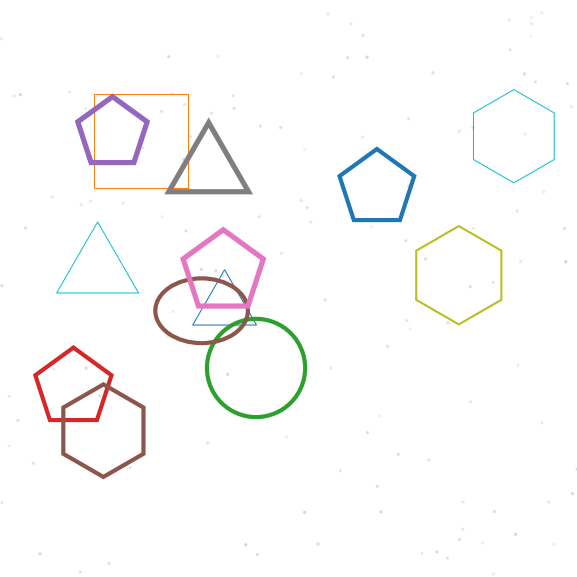[{"shape": "pentagon", "thickness": 2, "radius": 0.34, "center": [0.653, 0.673]}, {"shape": "triangle", "thickness": 0.5, "radius": 0.32, "center": [0.389, 0.468]}, {"shape": "square", "thickness": 0.5, "radius": 0.41, "center": [0.244, 0.755]}, {"shape": "circle", "thickness": 2, "radius": 0.43, "center": [0.443, 0.362]}, {"shape": "pentagon", "thickness": 2, "radius": 0.35, "center": [0.127, 0.328]}, {"shape": "pentagon", "thickness": 2.5, "radius": 0.32, "center": [0.195, 0.769]}, {"shape": "oval", "thickness": 2, "radius": 0.4, "center": [0.349, 0.461]}, {"shape": "hexagon", "thickness": 2, "radius": 0.4, "center": [0.179, 0.253]}, {"shape": "pentagon", "thickness": 2.5, "radius": 0.37, "center": [0.387, 0.528]}, {"shape": "triangle", "thickness": 2.5, "radius": 0.4, "center": [0.361, 0.707]}, {"shape": "hexagon", "thickness": 1, "radius": 0.43, "center": [0.794, 0.523]}, {"shape": "triangle", "thickness": 0.5, "radius": 0.41, "center": [0.169, 0.533]}, {"shape": "hexagon", "thickness": 0.5, "radius": 0.4, "center": [0.89, 0.763]}]